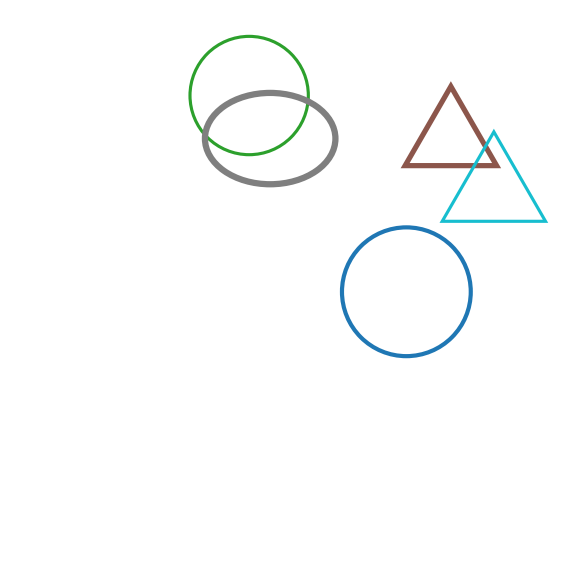[{"shape": "circle", "thickness": 2, "radius": 0.56, "center": [0.704, 0.494]}, {"shape": "circle", "thickness": 1.5, "radius": 0.51, "center": [0.431, 0.834]}, {"shape": "triangle", "thickness": 2.5, "radius": 0.46, "center": [0.781, 0.758]}, {"shape": "oval", "thickness": 3, "radius": 0.56, "center": [0.468, 0.759]}, {"shape": "triangle", "thickness": 1.5, "radius": 0.52, "center": [0.855, 0.668]}]